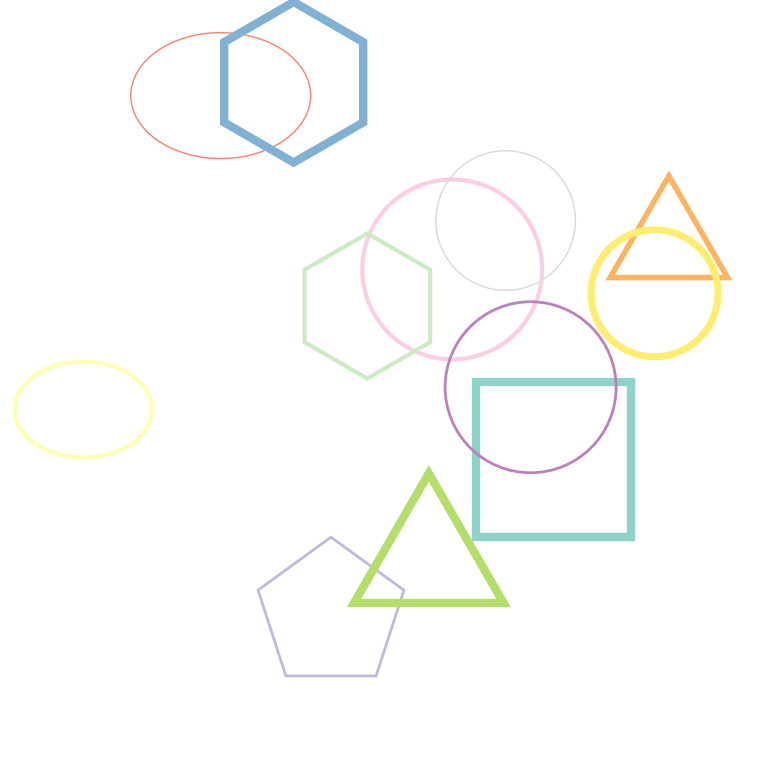[{"shape": "square", "thickness": 3, "radius": 0.5, "center": [0.719, 0.403]}, {"shape": "oval", "thickness": 1.5, "radius": 0.45, "center": [0.108, 0.468]}, {"shape": "pentagon", "thickness": 1, "radius": 0.5, "center": [0.43, 0.203]}, {"shape": "oval", "thickness": 0.5, "radius": 0.58, "center": [0.287, 0.876]}, {"shape": "hexagon", "thickness": 3, "radius": 0.52, "center": [0.381, 0.893]}, {"shape": "triangle", "thickness": 2, "radius": 0.44, "center": [0.869, 0.684]}, {"shape": "triangle", "thickness": 3, "radius": 0.56, "center": [0.557, 0.273]}, {"shape": "circle", "thickness": 1.5, "radius": 0.58, "center": [0.587, 0.65]}, {"shape": "circle", "thickness": 0.5, "radius": 0.45, "center": [0.657, 0.714]}, {"shape": "circle", "thickness": 1, "radius": 0.56, "center": [0.689, 0.497]}, {"shape": "hexagon", "thickness": 1.5, "radius": 0.47, "center": [0.477, 0.603]}, {"shape": "circle", "thickness": 2.5, "radius": 0.41, "center": [0.85, 0.619]}]